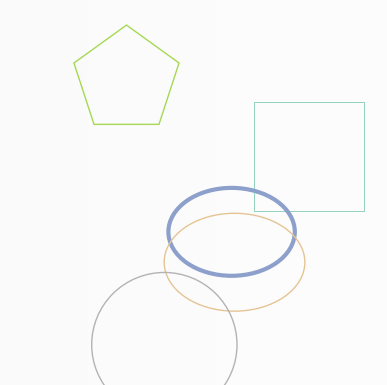[{"shape": "square", "thickness": 0.5, "radius": 0.71, "center": [0.797, 0.593]}, {"shape": "oval", "thickness": 3, "radius": 0.82, "center": [0.598, 0.398]}, {"shape": "pentagon", "thickness": 1, "radius": 0.71, "center": [0.326, 0.792]}, {"shape": "oval", "thickness": 1, "radius": 0.91, "center": [0.605, 0.319]}, {"shape": "circle", "thickness": 1, "radius": 0.94, "center": [0.424, 0.105]}]